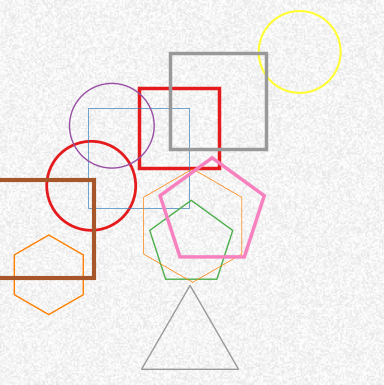[{"shape": "circle", "thickness": 2, "radius": 0.58, "center": [0.237, 0.517]}, {"shape": "square", "thickness": 2.5, "radius": 0.52, "center": [0.465, 0.668]}, {"shape": "square", "thickness": 0.5, "radius": 0.66, "center": [0.359, 0.59]}, {"shape": "pentagon", "thickness": 1, "radius": 0.57, "center": [0.497, 0.366]}, {"shape": "circle", "thickness": 1, "radius": 0.55, "center": [0.291, 0.673]}, {"shape": "hexagon", "thickness": 0.5, "radius": 0.74, "center": [0.501, 0.414]}, {"shape": "hexagon", "thickness": 1, "radius": 0.52, "center": [0.127, 0.286]}, {"shape": "circle", "thickness": 1.5, "radius": 0.53, "center": [0.778, 0.865]}, {"shape": "square", "thickness": 3, "radius": 0.64, "center": [0.117, 0.405]}, {"shape": "pentagon", "thickness": 2.5, "radius": 0.71, "center": [0.551, 0.448]}, {"shape": "triangle", "thickness": 1, "radius": 0.73, "center": [0.494, 0.113]}, {"shape": "square", "thickness": 2.5, "radius": 0.62, "center": [0.567, 0.738]}]